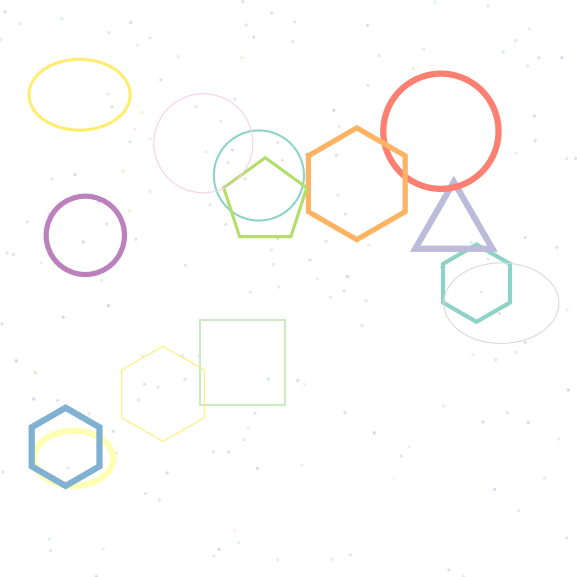[{"shape": "hexagon", "thickness": 2, "radius": 0.33, "center": [0.825, 0.509]}, {"shape": "circle", "thickness": 1, "radius": 0.39, "center": [0.448, 0.695]}, {"shape": "oval", "thickness": 3, "radius": 0.34, "center": [0.128, 0.205]}, {"shape": "triangle", "thickness": 3, "radius": 0.39, "center": [0.786, 0.607]}, {"shape": "circle", "thickness": 3, "radius": 0.5, "center": [0.764, 0.772]}, {"shape": "hexagon", "thickness": 3, "radius": 0.34, "center": [0.114, 0.225]}, {"shape": "hexagon", "thickness": 2.5, "radius": 0.48, "center": [0.618, 0.681]}, {"shape": "pentagon", "thickness": 1.5, "radius": 0.38, "center": [0.459, 0.651]}, {"shape": "circle", "thickness": 0.5, "radius": 0.43, "center": [0.352, 0.751]}, {"shape": "oval", "thickness": 0.5, "radius": 0.5, "center": [0.868, 0.474]}, {"shape": "circle", "thickness": 2.5, "radius": 0.34, "center": [0.148, 0.592]}, {"shape": "square", "thickness": 1, "radius": 0.37, "center": [0.42, 0.371]}, {"shape": "oval", "thickness": 1.5, "radius": 0.44, "center": [0.138, 0.835]}, {"shape": "hexagon", "thickness": 0.5, "radius": 0.41, "center": [0.282, 0.317]}]